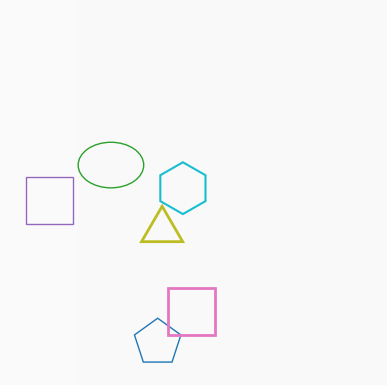[{"shape": "pentagon", "thickness": 1, "radius": 0.31, "center": [0.407, 0.111]}, {"shape": "oval", "thickness": 1, "radius": 0.42, "center": [0.286, 0.571]}, {"shape": "square", "thickness": 1, "radius": 0.3, "center": [0.128, 0.479]}, {"shape": "square", "thickness": 2, "radius": 0.3, "center": [0.494, 0.191]}, {"shape": "triangle", "thickness": 2, "radius": 0.31, "center": [0.418, 0.403]}, {"shape": "hexagon", "thickness": 1.5, "radius": 0.34, "center": [0.472, 0.511]}]